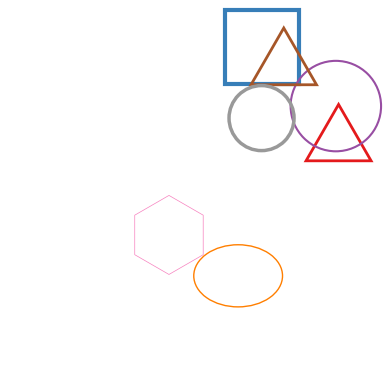[{"shape": "triangle", "thickness": 2, "radius": 0.49, "center": [0.879, 0.631]}, {"shape": "square", "thickness": 3, "radius": 0.48, "center": [0.682, 0.877]}, {"shape": "circle", "thickness": 1.5, "radius": 0.59, "center": [0.872, 0.724]}, {"shape": "oval", "thickness": 1, "radius": 0.58, "center": [0.619, 0.284]}, {"shape": "triangle", "thickness": 2, "radius": 0.49, "center": [0.737, 0.829]}, {"shape": "hexagon", "thickness": 0.5, "radius": 0.51, "center": [0.439, 0.39]}, {"shape": "circle", "thickness": 2.5, "radius": 0.42, "center": [0.679, 0.693]}]